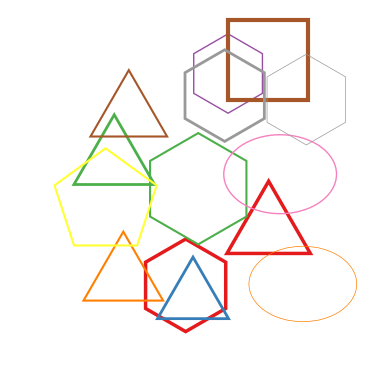[{"shape": "triangle", "thickness": 2.5, "radius": 0.63, "center": [0.698, 0.404]}, {"shape": "hexagon", "thickness": 2.5, "radius": 0.6, "center": [0.482, 0.259]}, {"shape": "triangle", "thickness": 2, "radius": 0.53, "center": [0.501, 0.226]}, {"shape": "triangle", "thickness": 2, "radius": 0.6, "center": [0.297, 0.581]}, {"shape": "hexagon", "thickness": 1.5, "radius": 0.72, "center": [0.515, 0.51]}, {"shape": "hexagon", "thickness": 1, "radius": 0.52, "center": [0.592, 0.809]}, {"shape": "oval", "thickness": 0.5, "radius": 0.7, "center": [0.787, 0.262]}, {"shape": "triangle", "thickness": 1.5, "radius": 0.6, "center": [0.32, 0.279]}, {"shape": "pentagon", "thickness": 1.5, "radius": 0.7, "center": [0.274, 0.475]}, {"shape": "triangle", "thickness": 1.5, "radius": 0.57, "center": [0.335, 0.703]}, {"shape": "square", "thickness": 3, "radius": 0.52, "center": [0.696, 0.844]}, {"shape": "oval", "thickness": 1, "radius": 0.73, "center": [0.728, 0.548]}, {"shape": "hexagon", "thickness": 0.5, "radius": 0.59, "center": [0.796, 0.741]}, {"shape": "hexagon", "thickness": 2, "radius": 0.59, "center": [0.584, 0.752]}]